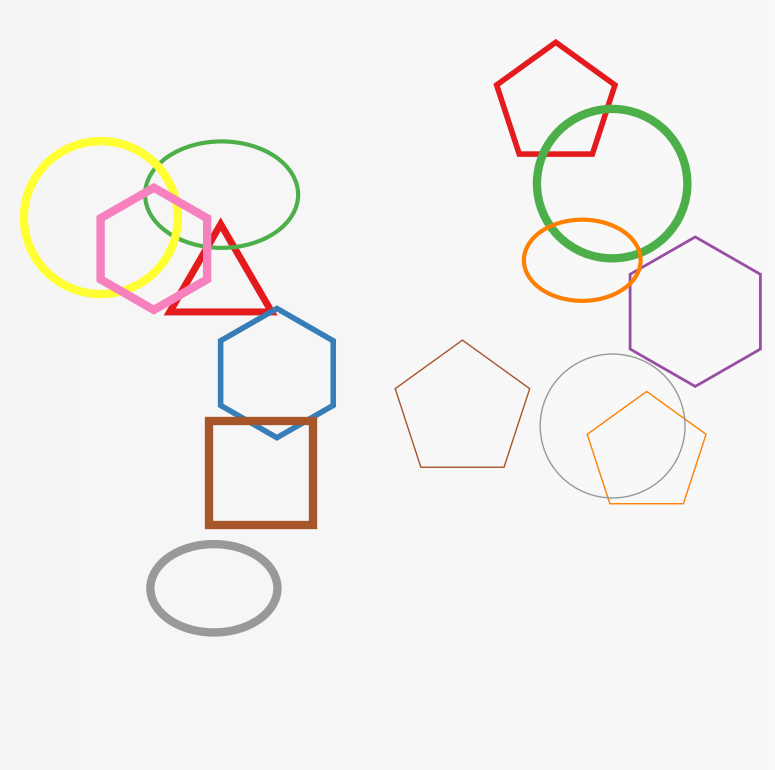[{"shape": "triangle", "thickness": 2.5, "radius": 0.38, "center": [0.285, 0.633]}, {"shape": "pentagon", "thickness": 2, "radius": 0.4, "center": [0.717, 0.865]}, {"shape": "hexagon", "thickness": 2, "radius": 0.42, "center": [0.357, 0.515]}, {"shape": "circle", "thickness": 3, "radius": 0.49, "center": [0.79, 0.762]}, {"shape": "oval", "thickness": 1.5, "radius": 0.49, "center": [0.286, 0.747]}, {"shape": "hexagon", "thickness": 1, "radius": 0.49, "center": [0.897, 0.595]}, {"shape": "pentagon", "thickness": 0.5, "radius": 0.4, "center": [0.834, 0.411]}, {"shape": "oval", "thickness": 1.5, "radius": 0.38, "center": [0.751, 0.662]}, {"shape": "circle", "thickness": 3, "radius": 0.5, "center": [0.13, 0.717]}, {"shape": "pentagon", "thickness": 0.5, "radius": 0.46, "center": [0.597, 0.467]}, {"shape": "square", "thickness": 3, "radius": 0.34, "center": [0.337, 0.386]}, {"shape": "hexagon", "thickness": 3, "radius": 0.4, "center": [0.199, 0.677]}, {"shape": "oval", "thickness": 3, "radius": 0.41, "center": [0.276, 0.236]}, {"shape": "circle", "thickness": 0.5, "radius": 0.47, "center": [0.79, 0.447]}]